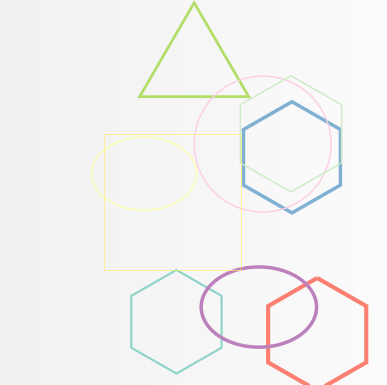[{"shape": "hexagon", "thickness": 1.5, "radius": 0.67, "center": [0.455, 0.164]}, {"shape": "oval", "thickness": 1, "radius": 0.68, "center": [0.372, 0.549]}, {"shape": "hexagon", "thickness": 3, "radius": 0.73, "center": [0.819, 0.132]}, {"shape": "hexagon", "thickness": 2.5, "radius": 0.72, "center": [0.753, 0.591]}, {"shape": "triangle", "thickness": 2, "radius": 0.81, "center": [0.501, 0.83]}, {"shape": "circle", "thickness": 1, "radius": 0.88, "center": [0.678, 0.626]}, {"shape": "oval", "thickness": 2.5, "radius": 0.74, "center": [0.668, 0.202]}, {"shape": "hexagon", "thickness": 1, "radius": 0.75, "center": [0.751, 0.652]}, {"shape": "square", "thickness": 0.5, "radius": 0.88, "center": [0.444, 0.476]}]